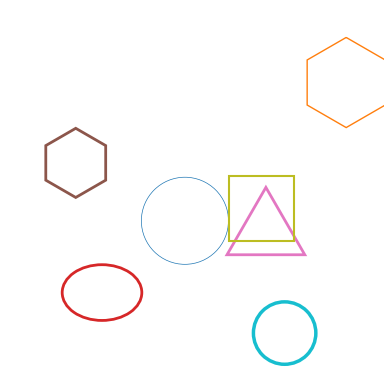[{"shape": "circle", "thickness": 0.5, "radius": 0.57, "center": [0.48, 0.427]}, {"shape": "hexagon", "thickness": 1, "radius": 0.59, "center": [0.899, 0.786]}, {"shape": "oval", "thickness": 2, "radius": 0.52, "center": [0.265, 0.24]}, {"shape": "hexagon", "thickness": 2, "radius": 0.45, "center": [0.197, 0.577]}, {"shape": "triangle", "thickness": 2, "radius": 0.58, "center": [0.691, 0.397]}, {"shape": "square", "thickness": 1.5, "radius": 0.42, "center": [0.678, 0.458]}, {"shape": "circle", "thickness": 2.5, "radius": 0.41, "center": [0.739, 0.135]}]